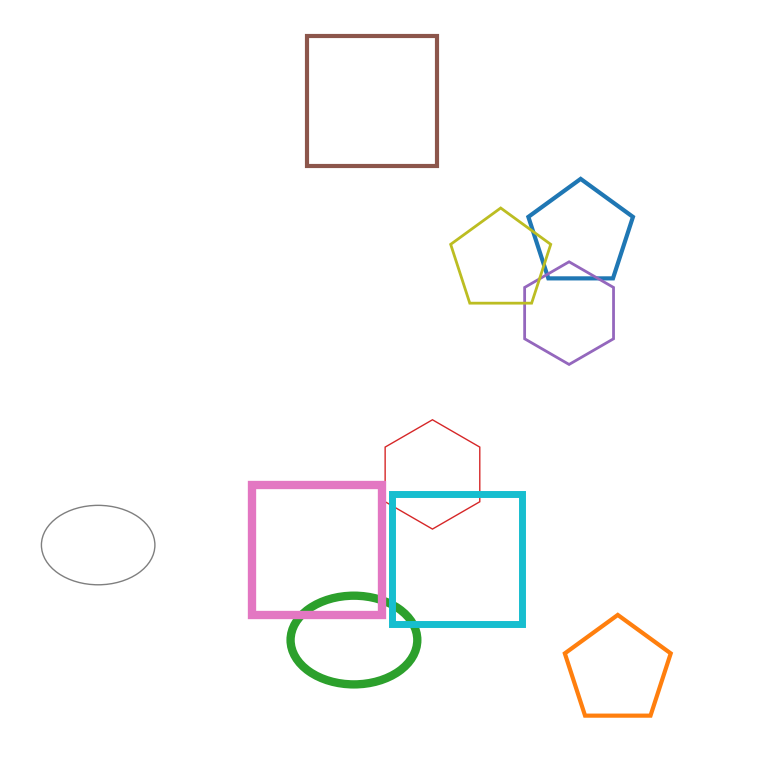[{"shape": "pentagon", "thickness": 1.5, "radius": 0.36, "center": [0.754, 0.696]}, {"shape": "pentagon", "thickness": 1.5, "radius": 0.36, "center": [0.802, 0.129]}, {"shape": "oval", "thickness": 3, "radius": 0.41, "center": [0.46, 0.169]}, {"shape": "hexagon", "thickness": 0.5, "radius": 0.35, "center": [0.562, 0.384]}, {"shape": "hexagon", "thickness": 1, "radius": 0.33, "center": [0.739, 0.593]}, {"shape": "square", "thickness": 1.5, "radius": 0.42, "center": [0.483, 0.869]}, {"shape": "square", "thickness": 3, "radius": 0.42, "center": [0.412, 0.285]}, {"shape": "oval", "thickness": 0.5, "radius": 0.37, "center": [0.127, 0.292]}, {"shape": "pentagon", "thickness": 1, "radius": 0.34, "center": [0.65, 0.662]}, {"shape": "square", "thickness": 2.5, "radius": 0.42, "center": [0.593, 0.274]}]